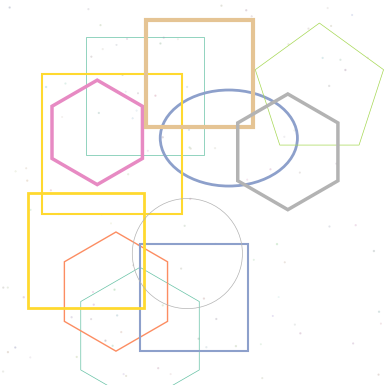[{"shape": "square", "thickness": 0.5, "radius": 0.76, "center": [0.377, 0.75]}, {"shape": "hexagon", "thickness": 0.5, "radius": 0.89, "center": [0.364, 0.128]}, {"shape": "hexagon", "thickness": 1, "radius": 0.77, "center": [0.301, 0.243]}, {"shape": "oval", "thickness": 2, "radius": 0.89, "center": [0.594, 0.641]}, {"shape": "square", "thickness": 1.5, "radius": 0.7, "center": [0.504, 0.228]}, {"shape": "hexagon", "thickness": 2.5, "radius": 0.68, "center": [0.253, 0.656]}, {"shape": "pentagon", "thickness": 0.5, "radius": 0.88, "center": [0.83, 0.765]}, {"shape": "square", "thickness": 1.5, "radius": 0.91, "center": [0.292, 0.625]}, {"shape": "square", "thickness": 2, "radius": 0.75, "center": [0.224, 0.35]}, {"shape": "square", "thickness": 3, "radius": 0.7, "center": [0.519, 0.809]}, {"shape": "circle", "thickness": 0.5, "radius": 0.72, "center": [0.487, 0.341]}, {"shape": "hexagon", "thickness": 2.5, "radius": 0.75, "center": [0.748, 0.606]}]